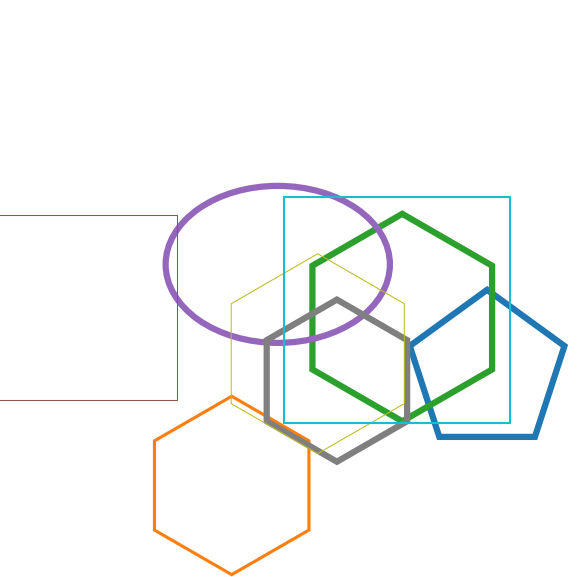[{"shape": "pentagon", "thickness": 3, "radius": 0.7, "center": [0.843, 0.357]}, {"shape": "hexagon", "thickness": 1.5, "radius": 0.77, "center": [0.401, 0.159]}, {"shape": "hexagon", "thickness": 3, "radius": 0.9, "center": [0.697, 0.449]}, {"shape": "oval", "thickness": 3, "radius": 0.97, "center": [0.481, 0.541]}, {"shape": "square", "thickness": 0.5, "radius": 0.8, "center": [0.147, 0.467]}, {"shape": "hexagon", "thickness": 3, "radius": 0.7, "center": [0.583, 0.34]}, {"shape": "hexagon", "thickness": 0.5, "radius": 0.87, "center": [0.55, 0.387]}, {"shape": "square", "thickness": 1, "radius": 0.98, "center": [0.688, 0.463]}]